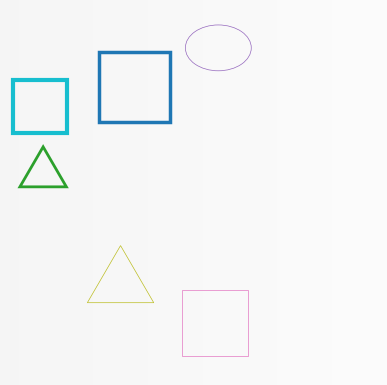[{"shape": "square", "thickness": 2.5, "radius": 0.45, "center": [0.347, 0.773]}, {"shape": "triangle", "thickness": 2, "radius": 0.35, "center": [0.111, 0.549]}, {"shape": "oval", "thickness": 0.5, "radius": 0.43, "center": [0.563, 0.876]}, {"shape": "square", "thickness": 0.5, "radius": 0.43, "center": [0.556, 0.161]}, {"shape": "triangle", "thickness": 0.5, "radius": 0.49, "center": [0.311, 0.263]}, {"shape": "square", "thickness": 3, "radius": 0.34, "center": [0.103, 0.723]}]